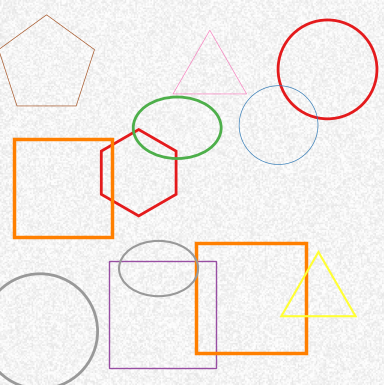[{"shape": "circle", "thickness": 2, "radius": 0.64, "center": [0.851, 0.82]}, {"shape": "hexagon", "thickness": 2, "radius": 0.56, "center": [0.36, 0.551]}, {"shape": "circle", "thickness": 0.5, "radius": 0.51, "center": [0.724, 0.675]}, {"shape": "oval", "thickness": 2, "radius": 0.57, "center": [0.46, 0.668]}, {"shape": "square", "thickness": 1, "radius": 0.69, "center": [0.422, 0.183]}, {"shape": "square", "thickness": 2.5, "radius": 0.72, "center": [0.652, 0.227]}, {"shape": "square", "thickness": 2.5, "radius": 0.64, "center": [0.164, 0.511]}, {"shape": "triangle", "thickness": 1.5, "radius": 0.56, "center": [0.827, 0.234]}, {"shape": "pentagon", "thickness": 0.5, "radius": 0.65, "center": [0.121, 0.831]}, {"shape": "triangle", "thickness": 0.5, "radius": 0.55, "center": [0.545, 0.811]}, {"shape": "circle", "thickness": 2, "radius": 0.75, "center": [0.104, 0.139]}, {"shape": "oval", "thickness": 1.5, "radius": 0.51, "center": [0.412, 0.302]}]